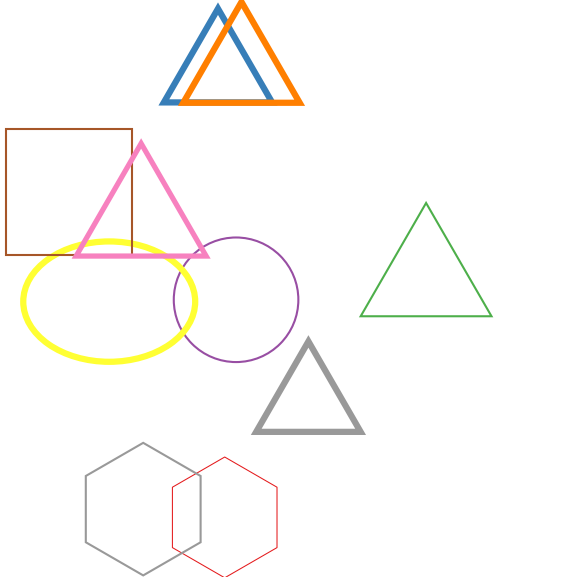[{"shape": "hexagon", "thickness": 0.5, "radius": 0.52, "center": [0.389, 0.103]}, {"shape": "triangle", "thickness": 3, "radius": 0.54, "center": [0.377, 0.876]}, {"shape": "triangle", "thickness": 1, "radius": 0.65, "center": [0.738, 0.517]}, {"shape": "circle", "thickness": 1, "radius": 0.54, "center": [0.409, 0.48]}, {"shape": "triangle", "thickness": 3, "radius": 0.58, "center": [0.418, 0.879]}, {"shape": "oval", "thickness": 3, "radius": 0.74, "center": [0.189, 0.477]}, {"shape": "square", "thickness": 1, "radius": 0.55, "center": [0.12, 0.667]}, {"shape": "triangle", "thickness": 2.5, "radius": 0.65, "center": [0.244, 0.621]}, {"shape": "triangle", "thickness": 3, "radius": 0.52, "center": [0.534, 0.304]}, {"shape": "hexagon", "thickness": 1, "radius": 0.57, "center": [0.248, 0.118]}]